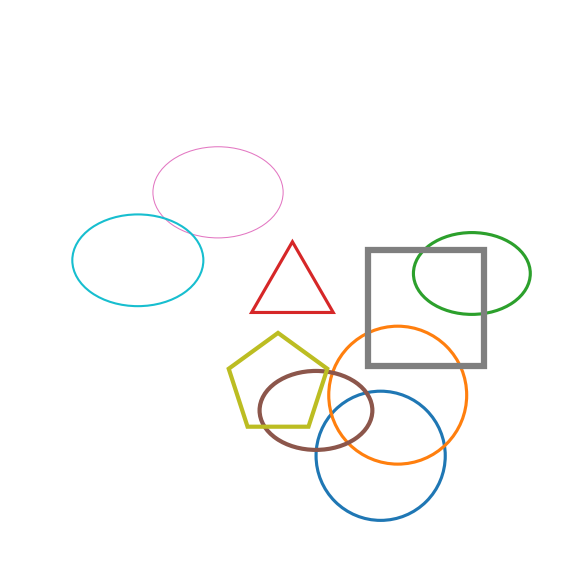[{"shape": "circle", "thickness": 1.5, "radius": 0.56, "center": [0.659, 0.21]}, {"shape": "circle", "thickness": 1.5, "radius": 0.6, "center": [0.689, 0.315]}, {"shape": "oval", "thickness": 1.5, "radius": 0.51, "center": [0.817, 0.526]}, {"shape": "triangle", "thickness": 1.5, "radius": 0.41, "center": [0.506, 0.499]}, {"shape": "oval", "thickness": 2, "radius": 0.49, "center": [0.547, 0.288]}, {"shape": "oval", "thickness": 0.5, "radius": 0.56, "center": [0.378, 0.666]}, {"shape": "square", "thickness": 3, "radius": 0.5, "center": [0.737, 0.466]}, {"shape": "pentagon", "thickness": 2, "radius": 0.45, "center": [0.481, 0.333]}, {"shape": "oval", "thickness": 1, "radius": 0.57, "center": [0.239, 0.548]}]